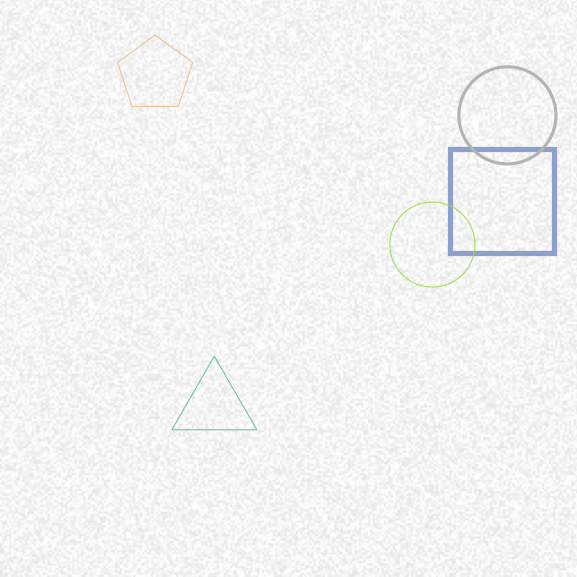[{"shape": "triangle", "thickness": 0.5, "radius": 0.42, "center": [0.371, 0.297]}, {"shape": "square", "thickness": 2.5, "radius": 0.45, "center": [0.87, 0.651]}, {"shape": "circle", "thickness": 0.5, "radius": 0.37, "center": [0.749, 0.576]}, {"shape": "pentagon", "thickness": 0.5, "radius": 0.34, "center": [0.269, 0.87]}, {"shape": "circle", "thickness": 1.5, "radius": 0.42, "center": [0.879, 0.799]}]